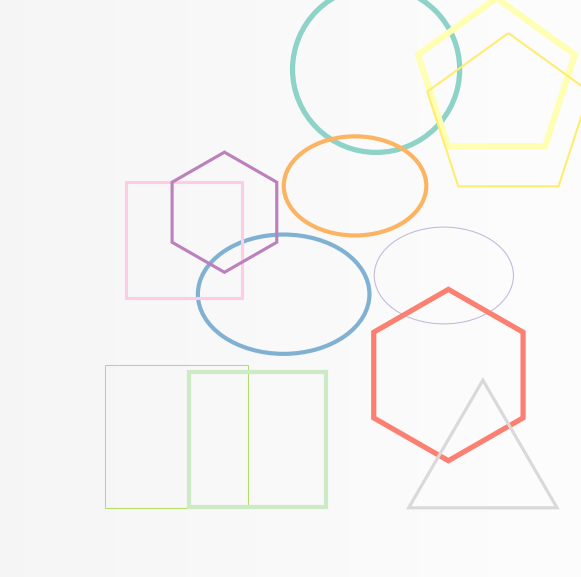[{"shape": "circle", "thickness": 2.5, "radius": 0.72, "center": [0.647, 0.879]}, {"shape": "pentagon", "thickness": 3, "radius": 0.71, "center": [0.854, 0.861]}, {"shape": "oval", "thickness": 0.5, "radius": 0.6, "center": [0.764, 0.522]}, {"shape": "hexagon", "thickness": 2.5, "radius": 0.74, "center": [0.771, 0.35]}, {"shape": "oval", "thickness": 2, "radius": 0.74, "center": [0.488, 0.49]}, {"shape": "oval", "thickness": 2, "radius": 0.61, "center": [0.611, 0.677]}, {"shape": "square", "thickness": 0.5, "radius": 0.62, "center": [0.303, 0.243]}, {"shape": "square", "thickness": 1.5, "radius": 0.5, "center": [0.317, 0.584]}, {"shape": "triangle", "thickness": 1.5, "radius": 0.74, "center": [0.831, 0.194]}, {"shape": "hexagon", "thickness": 1.5, "radius": 0.52, "center": [0.386, 0.632]}, {"shape": "square", "thickness": 2, "radius": 0.59, "center": [0.443, 0.238]}, {"shape": "pentagon", "thickness": 1, "radius": 0.73, "center": [0.875, 0.795]}]